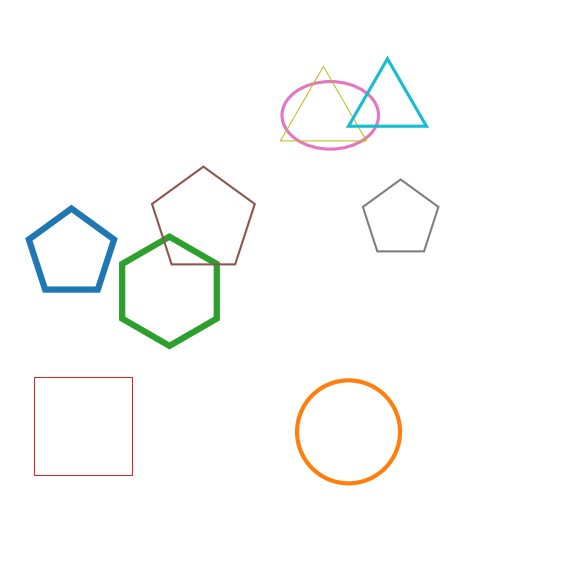[{"shape": "pentagon", "thickness": 3, "radius": 0.39, "center": [0.124, 0.56]}, {"shape": "circle", "thickness": 2, "radius": 0.45, "center": [0.604, 0.251]}, {"shape": "hexagon", "thickness": 3, "radius": 0.47, "center": [0.293, 0.495]}, {"shape": "square", "thickness": 0.5, "radius": 0.43, "center": [0.143, 0.262]}, {"shape": "pentagon", "thickness": 1, "radius": 0.47, "center": [0.352, 0.617]}, {"shape": "oval", "thickness": 1.5, "radius": 0.42, "center": [0.572, 0.799]}, {"shape": "pentagon", "thickness": 1, "radius": 0.34, "center": [0.694, 0.62]}, {"shape": "triangle", "thickness": 0.5, "radius": 0.43, "center": [0.56, 0.798]}, {"shape": "triangle", "thickness": 1.5, "radius": 0.39, "center": [0.671, 0.82]}]